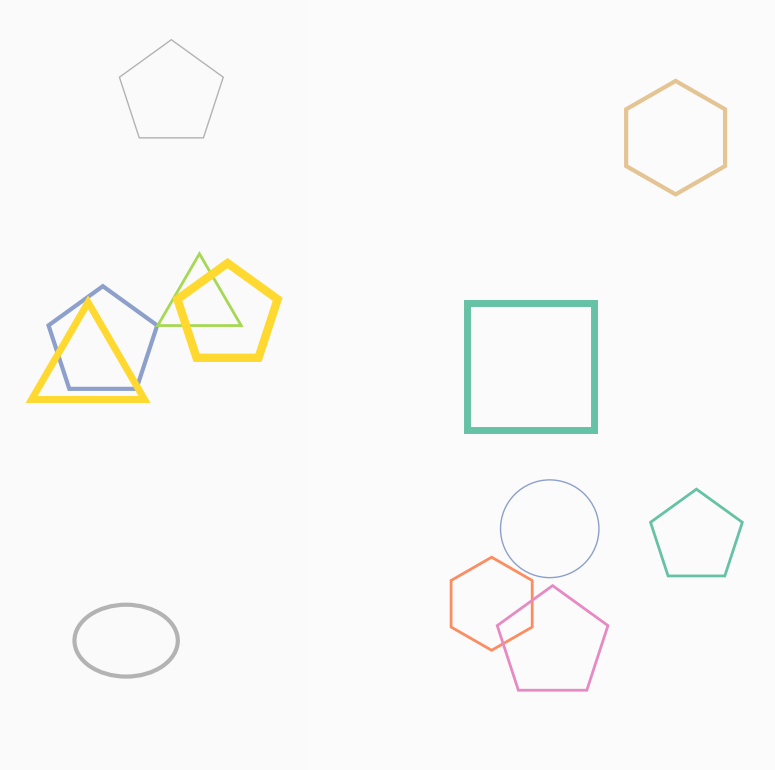[{"shape": "square", "thickness": 2.5, "radius": 0.41, "center": [0.685, 0.524]}, {"shape": "pentagon", "thickness": 1, "radius": 0.31, "center": [0.899, 0.302]}, {"shape": "hexagon", "thickness": 1, "radius": 0.3, "center": [0.634, 0.216]}, {"shape": "pentagon", "thickness": 1.5, "radius": 0.37, "center": [0.133, 0.555]}, {"shape": "circle", "thickness": 0.5, "radius": 0.32, "center": [0.709, 0.313]}, {"shape": "pentagon", "thickness": 1, "radius": 0.38, "center": [0.713, 0.164]}, {"shape": "triangle", "thickness": 1, "radius": 0.31, "center": [0.257, 0.608]}, {"shape": "pentagon", "thickness": 3, "radius": 0.34, "center": [0.294, 0.59]}, {"shape": "triangle", "thickness": 2.5, "radius": 0.42, "center": [0.114, 0.523]}, {"shape": "hexagon", "thickness": 1.5, "radius": 0.37, "center": [0.872, 0.821]}, {"shape": "pentagon", "thickness": 0.5, "radius": 0.35, "center": [0.221, 0.878]}, {"shape": "oval", "thickness": 1.5, "radius": 0.33, "center": [0.163, 0.168]}]